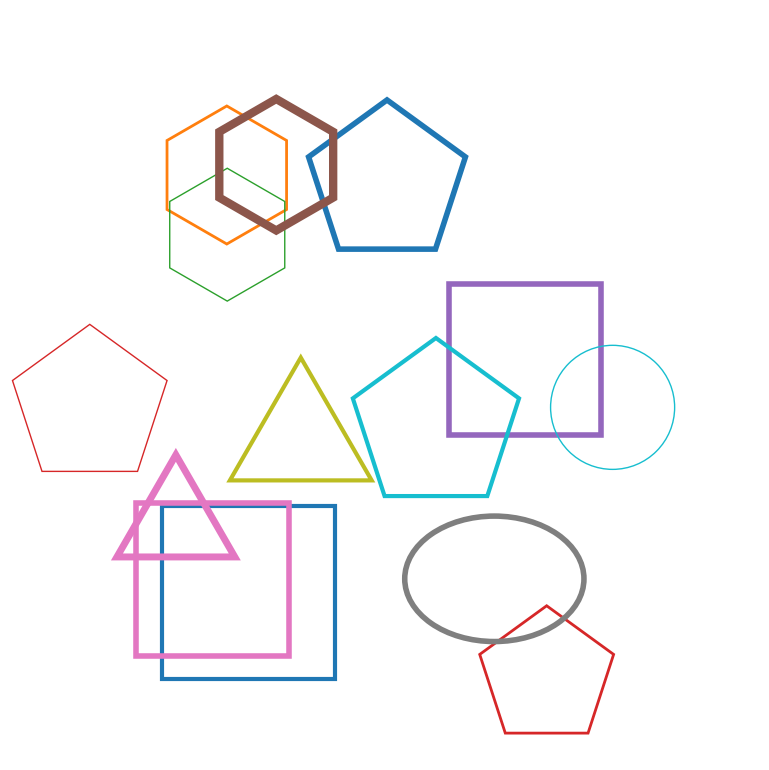[{"shape": "square", "thickness": 1.5, "radius": 0.56, "center": [0.323, 0.231]}, {"shape": "pentagon", "thickness": 2, "radius": 0.54, "center": [0.503, 0.763]}, {"shape": "hexagon", "thickness": 1, "radius": 0.45, "center": [0.295, 0.773]}, {"shape": "hexagon", "thickness": 0.5, "radius": 0.43, "center": [0.295, 0.695]}, {"shape": "pentagon", "thickness": 0.5, "radius": 0.53, "center": [0.117, 0.473]}, {"shape": "pentagon", "thickness": 1, "radius": 0.46, "center": [0.71, 0.122]}, {"shape": "square", "thickness": 2, "radius": 0.49, "center": [0.682, 0.533]}, {"shape": "hexagon", "thickness": 3, "radius": 0.43, "center": [0.359, 0.786]}, {"shape": "triangle", "thickness": 2.5, "radius": 0.44, "center": [0.228, 0.321]}, {"shape": "square", "thickness": 2, "radius": 0.5, "center": [0.277, 0.248]}, {"shape": "oval", "thickness": 2, "radius": 0.58, "center": [0.642, 0.248]}, {"shape": "triangle", "thickness": 1.5, "radius": 0.53, "center": [0.391, 0.429]}, {"shape": "circle", "thickness": 0.5, "radius": 0.4, "center": [0.796, 0.471]}, {"shape": "pentagon", "thickness": 1.5, "radius": 0.57, "center": [0.566, 0.448]}]